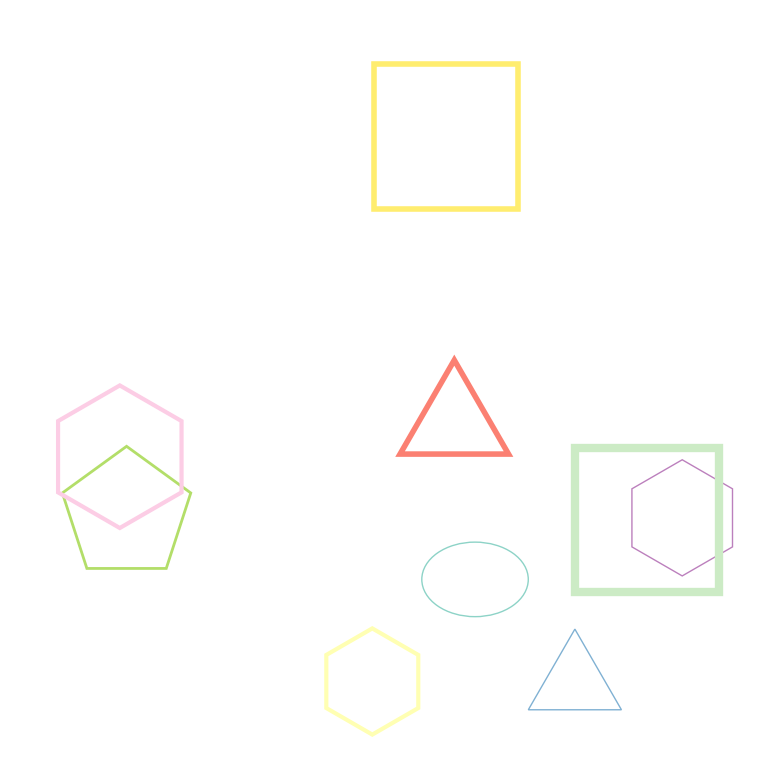[{"shape": "oval", "thickness": 0.5, "radius": 0.35, "center": [0.617, 0.248]}, {"shape": "hexagon", "thickness": 1.5, "radius": 0.34, "center": [0.484, 0.115]}, {"shape": "triangle", "thickness": 2, "radius": 0.41, "center": [0.59, 0.451]}, {"shape": "triangle", "thickness": 0.5, "radius": 0.35, "center": [0.747, 0.113]}, {"shape": "pentagon", "thickness": 1, "radius": 0.44, "center": [0.164, 0.333]}, {"shape": "hexagon", "thickness": 1.5, "radius": 0.46, "center": [0.156, 0.407]}, {"shape": "hexagon", "thickness": 0.5, "radius": 0.38, "center": [0.886, 0.327]}, {"shape": "square", "thickness": 3, "radius": 0.47, "center": [0.84, 0.325]}, {"shape": "square", "thickness": 2, "radius": 0.47, "center": [0.579, 0.822]}]